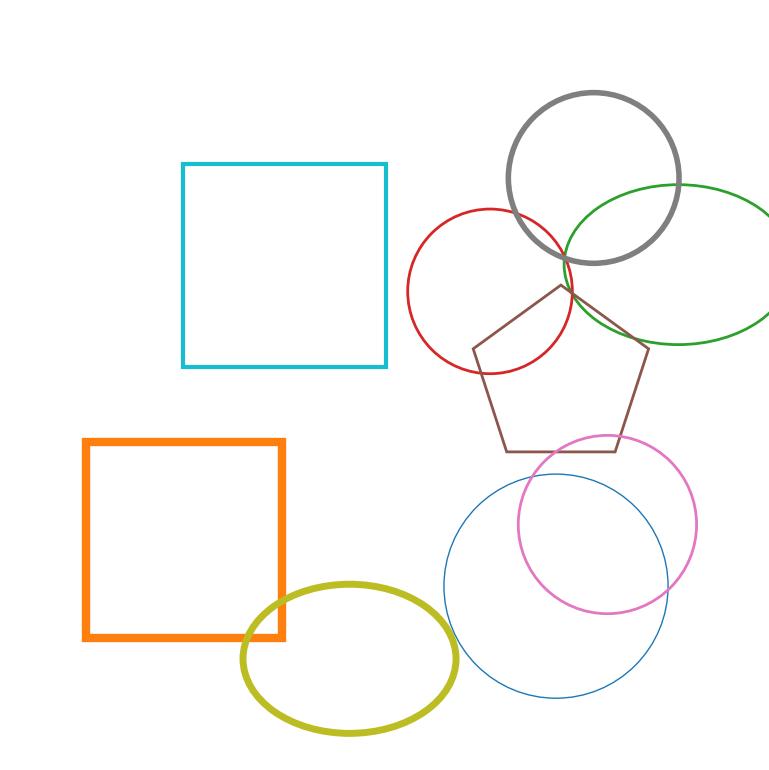[{"shape": "circle", "thickness": 0.5, "radius": 0.73, "center": [0.722, 0.239]}, {"shape": "square", "thickness": 3, "radius": 0.64, "center": [0.239, 0.298]}, {"shape": "oval", "thickness": 1, "radius": 0.74, "center": [0.881, 0.656]}, {"shape": "circle", "thickness": 1, "radius": 0.53, "center": [0.636, 0.622]}, {"shape": "pentagon", "thickness": 1, "radius": 0.6, "center": [0.728, 0.51]}, {"shape": "circle", "thickness": 1, "radius": 0.58, "center": [0.789, 0.319]}, {"shape": "circle", "thickness": 2, "radius": 0.55, "center": [0.771, 0.769]}, {"shape": "oval", "thickness": 2.5, "radius": 0.69, "center": [0.454, 0.144]}, {"shape": "square", "thickness": 1.5, "radius": 0.66, "center": [0.369, 0.655]}]